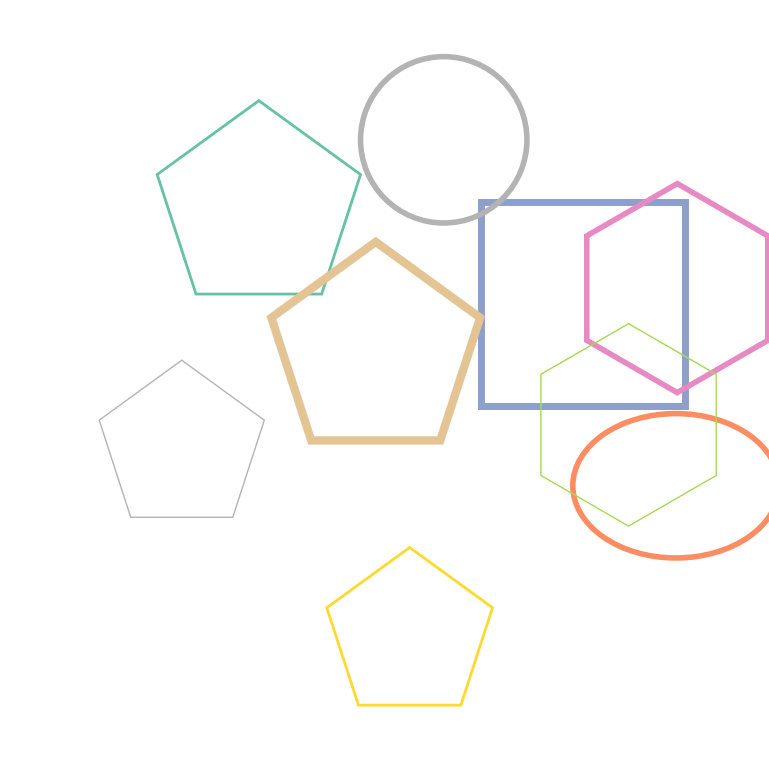[{"shape": "pentagon", "thickness": 1, "radius": 0.69, "center": [0.336, 0.73]}, {"shape": "oval", "thickness": 2, "radius": 0.67, "center": [0.878, 0.369]}, {"shape": "square", "thickness": 2.5, "radius": 0.66, "center": [0.757, 0.606]}, {"shape": "hexagon", "thickness": 2, "radius": 0.68, "center": [0.88, 0.626]}, {"shape": "hexagon", "thickness": 0.5, "radius": 0.66, "center": [0.816, 0.448]}, {"shape": "pentagon", "thickness": 1, "radius": 0.57, "center": [0.532, 0.176]}, {"shape": "pentagon", "thickness": 3, "radius": 0.71, "center": [0.488, 0.543]}, {"shape": "circle", "thickness": 2, "radius": 0.54, "center": [0.576, 0.818]}, {"shape": "pentagon", "thickness": 0.5, "radius": 0.56, "center": [0.236, 0.419]}]